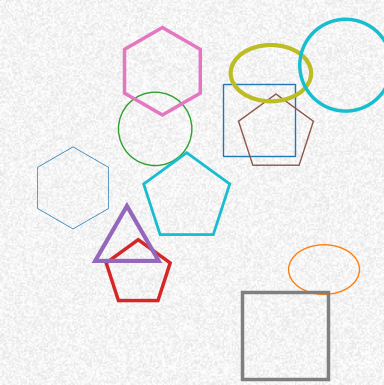[{"shape": "hexagon", "thickness": 0.5, "radius": 0.53, "center": [0.19, 0.512]}, {"shape": "square", "thickness": 1, "radius": 0.47, "center": [0.673, 0.689]}, {"shape": "oval", "thickness": 1, "radius": 0.46, "center": [0.842, 0.3]}, {"shape": "circle", "thickness": 1, "radius": 0.48, "center": [0.403, 0.665]}, {"shape": "pentagon", "thickness": 2.5, "radius": 0.44, "center": [0.359, 0.29]}, {"shape": "triangle", "thickness": 3, "radius": 0.48, "center": [0.33, 0.37]}, {"shape": "pentagon", "thickness": 1, "radius": 0.51, "center": [0.717, 0.654]}, {"shape": "hexagon", "thickness": 2.5, "radius": 0.57, "center": [0.422, 0.815]}, {"shape": "square", "thickness": 2.5, "radius": 0.56, "center": [0.74, 0.128]}, {"shape": "oval", "thickness": 3, "radius": 0.52, "center": [0.704, 0.81]}, {"shape": "pentagon", "thickness": 2, "radius": 0.59, "center": [0.485, 0.486]}, {"shape": "circle", "thickness": 2.5, "radius": 0.6, "center": [0.898, 0.831]}]